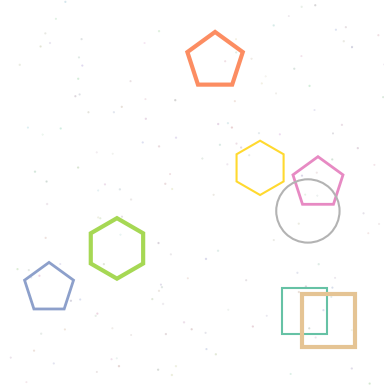[{"shape": "square", "thickness": 1.5, "radius": 0.3, "center": [0.791, 0.192]}, {"shape": "pentagon", "thickness": 3, "radius": 0.38, "center": [0.559, 0.841]}, {"shape": "pentagon", "thickness": 2, "radius": 0.33, "center": [0.127, 0.252]}, {"shape": "pentagon", "thickness": 2, "radius": 0.34, "center": [0.826, 0.525]}, {"shape": "hexagon", "thickness": 3, "radius": 0.39, "center": [0.304, 0.355]}, {"shape": "hexagon", "thickness": 1.5, "radius": 0.35, "center": [0.676, 0.564]}, {"shape": "square", "thickness": 3, "radius": 0.34, "center": [0.852, 0.168]}, {"shape": "circle", "thickness": 1.5, "radius": 0.41, "center": [0.8, 0.452]}]